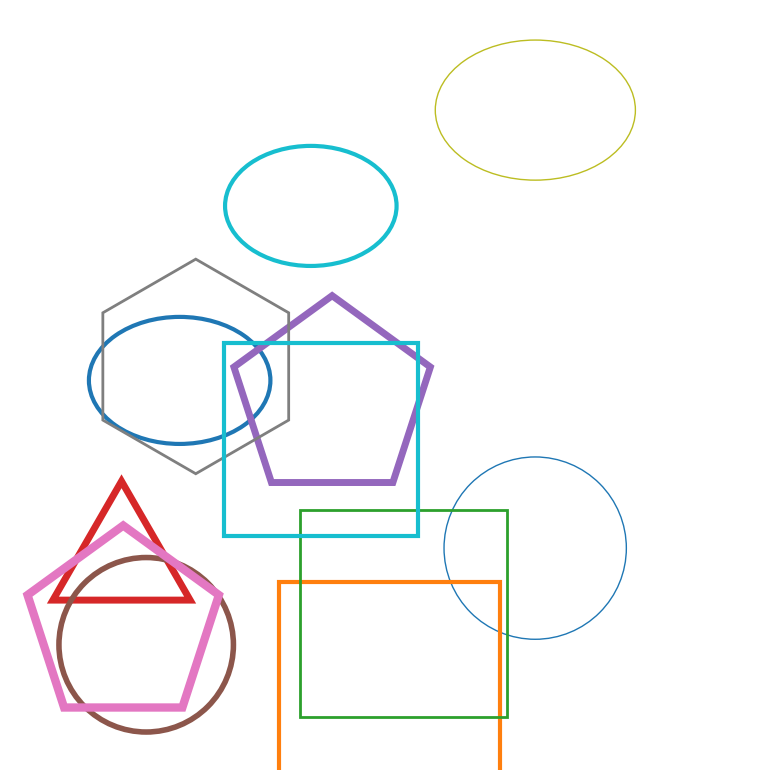[{"shape": "circle", "thickness": 0.5, "radius": 0.59, "center": [0.695, 0.288]}, {"shape": "oval", "thickness": 1.5, "radius": 0.59, "center": [0.233, 0.506]}, {"shape": "square", "thickness": 1.5, "radius": 0.72, "center": [0.506, 0.1]}, {"shape": "square", "thickness": 1, "radius": 0.67, "center": [0.524, 0.203]}, {"shape": "triangle", "thickness": 2.5, "radius": 0.51, "center": [0.158, 0.272]}, {"shape": "pentagon", "thickness": 2.5, "radius": 0.67, "center": [0.431, 0.482]}, {"shape": "circle", "thickness": 2, "radius": 0.57, "center": [0.19, 0.163]}, {"shape": "pentagon", "thickness": 3, "radius": 0.65, "center": [0.16, 0.187]}, {"shape": "hexagon", "thickness": 1, "radius": 0.7, "center": [0.254, 0.524]}, {"shape": "oval", "thickness": 0.5, "radius": 0.65, "center": [0.695, 0.857]}, {"shape": "square", "thickness": 1.5, "radius": 0.63, "center": [0.417, 0.429]}, {"shape": "oval", "thickness": 1.5, "radius": 0.56, "center": [0.404, 0.733]}]